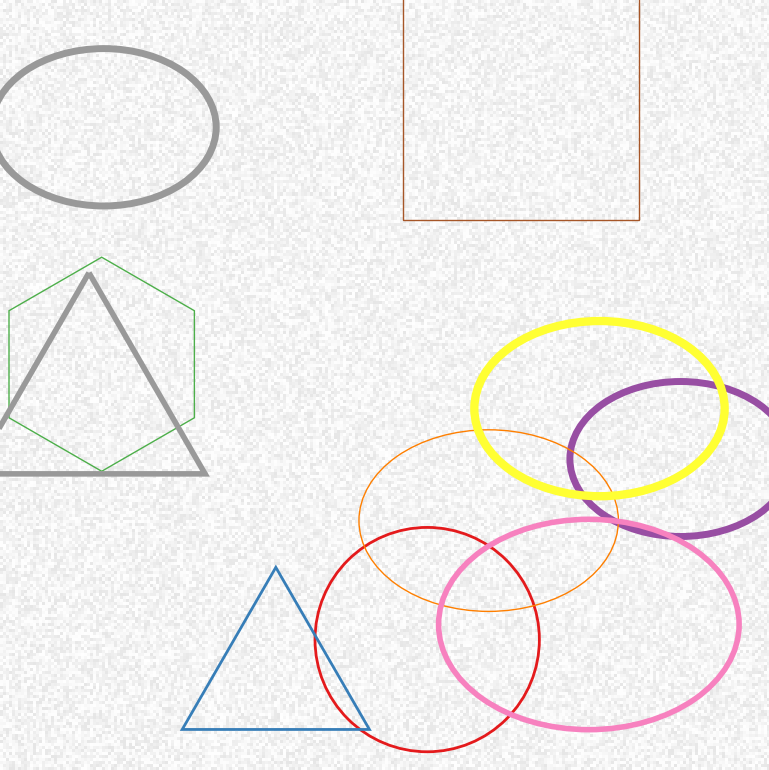[{"shape": "circle", "thickness": 1, "radius": 0.73, "center": [0.555, 0.169]}, {"shape": "triangle", "thickness": 1, "radius": 0.7, "center": [0.358, 0.123]}, {"shape": "hexagon", "thickness": 0.5, "radius": 0.69, "center": [0.132, 0.527]}, {"shape": "oval", "thickness": 2.5, "radius": 0.72, "center": [0.884, 0.404]}, {"shape": "oval", "thickness": 0.5, "radius": 0.84, "center": [0.635, 0.324]}, {"shape": "oval", "thickness": 3, "radius": 0.81, "center": [0.779, 0.469]}, {"shape": "square", "thickness": 0.5, "radius": 0.77, "center": [0.676, 0.867]}, {"shape": "oval", "thickness": 2, "radius": 0.98, "center": [0.765, 0.189]}, {"shape": "oval", "thickness": 2.5, "radius": 0.73, "center": [0.135, 0.835]}, {"shape": "triangle", "thickness": 2, "radius": 0.87, "center": [0.116, 0.472]}]